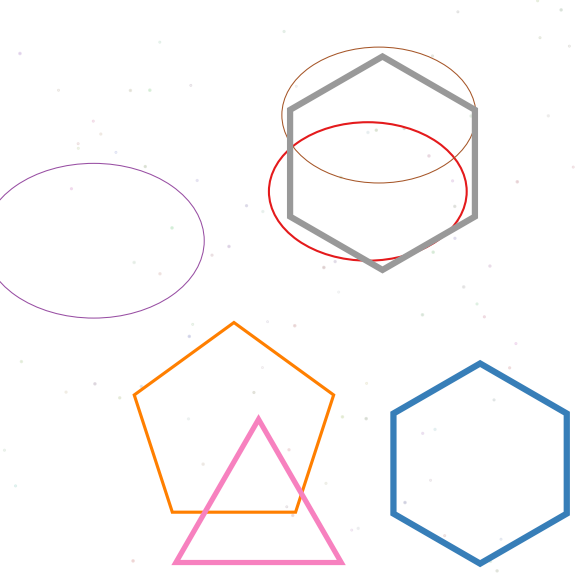[{"shape": "oval", "thickness": 1, "radius": 0.86, "center": [0.637, 0.668]}, {"shape": "hexagon", "thickness": 3, "radius": 0.87, "center": [0.831, 0.196]}, {"shape": "oval", "thickness": 0.5, "radius": 0.96, "center": [0.162, 0.582]}, {"shape": "pentagon", "thickness": 1.5, "radius": 0.91, "center": [0.405, 0.259]}, {"shape": "oval", "thickness": 0.5, "radius": 0.84, "center": [0.656, 0.8]}, {"shape": "triangle", "thickness": 2.5, "radius": 0.83, "center": [0.448, 0.108]}, {"shape": "hexagon", "thickness": 3, "radius": 0.92, "center": [0.662, 0.717]}]